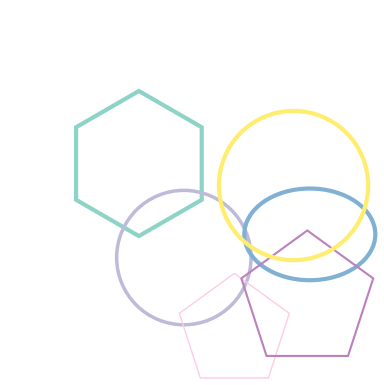[{"shape": "hexagon", "thickness": 3, "radius": 0.94, "center": [0.361, 0.575]}, {"shape": "circle", "thickness": 2.5, "radius": 0.87, "center": [0.478, 0.331]}, {"shape": "oval", "thickness": 3, "radius": 0.85, "center": [0.805, 0.391]}, {"shape": "pentagon", "thickness": 1, "radius": 0.75, "center": [0.609, 0.14]}, {"shape": "pentagon", "thickness": 1.5, "radius": 0.9, "center": [0.798, 0.221]}, {"shape": "circle", "thickness": 3, "radius": 0.97, "center": [0.762, 0.518]}]